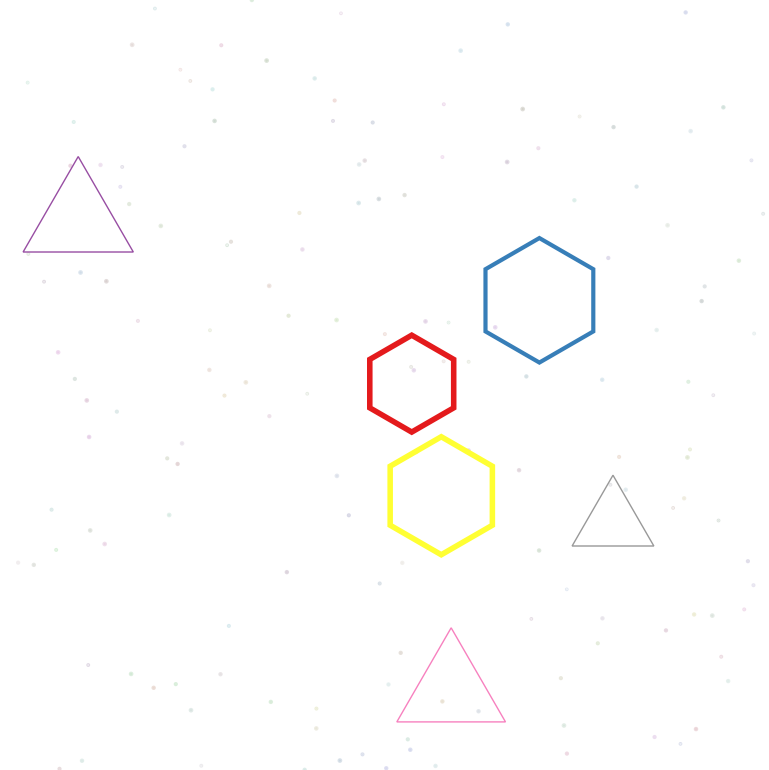[{"shape": "hexagon", "thickness": 2, "radius": 0.31, "center": [0.535, 0.502]}, {"shape": "hexagon", "thickness": 1.5, "radius": 0.4, "center": [0.701, 0.61]}, {"shape": "triangle", "thickness": 0.5, "radius": 0.41, "center": [0.102, 0.714]}, {"shape": "hexagon", "thickness": 2, "radius": 0.38, "center": [0.573, 0.356]}, {"shape": "triangle", "thickness": 0.5, "radius": 0.41, "center": [0.586, 0.103]}, {"shape": "triangle", "thickness": 0.5, "radius": 0.31, "center": [0.796, 0.322]}]